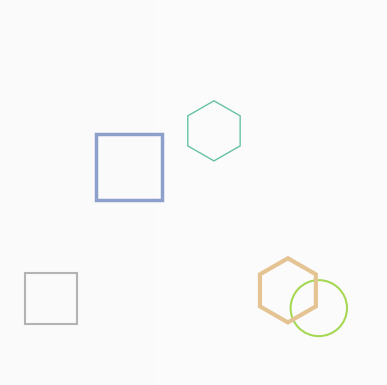[{"shape": "hexagon", "thickness": 1, "radius": 0.39, "center": [0.552, 0.66]}, {"shape": "square", "thickness": 2.5, "radius": 0.42, "center": [0.332, 0.566]}, {"shape": "circle", "thickness": 1.5, "radius": 0.36, "center": [0.823, 0.2]}, {"shape": "hexagon", "thickness": 3, "radius": 0.42, "center": [0.743, 0.246]}, {"shape": "square", "thickness": 1.5, "radius": 0.33, "center": [0.132, 0.225]}]